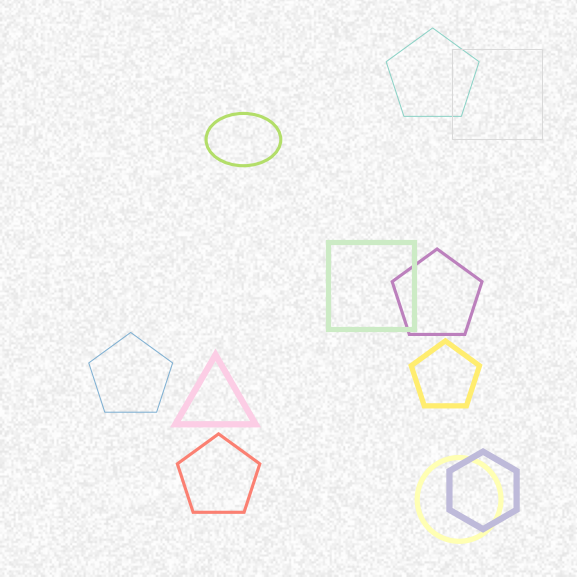[{"shape": "pentagon", "thickness": 0.5, "radius": 0.42, "center": [0.749, 0.866]}, {"shape": "circle", "thickness": 2.5, "radius": 0.36, "center": [0.795, 0.134]}, {"shape": "hexagon", "thickness": 3, "radius": 0.34, "center": [0.836, 0.15]}, {"shape": "pentagon", "thickness": 1.5, "radius": 0.38, "center": [0.379, 0.173]}, {"shape": "pentagon", "thickness": 0.5, "radius": 0.38, "center": [0.226, 0.347]}, {"shape": "oval", "thickness": 1.5, "radius": 0.32, "center": [0.421, 0.757]}, {"shape": "triangle", "thickness": 3, "radius": 0.4, "center": [0.373, 0.305]}, {"shape": "square", "thickness": 0.5, "radius": 0.39, "center": [0.861, 0.836]}, {"shape": "pentagon", "thickness": 1.5, "radius": 0.41, "center": [0.757, 0.486]}, {"shape": "square", "thickness": 2.5, "radius": 0.37, "center": [0.642, 0.505]}, {"shape": "pentagon", "thickness": 2.5, "radius": 0.31, "center": [0.771, 0.347]}]